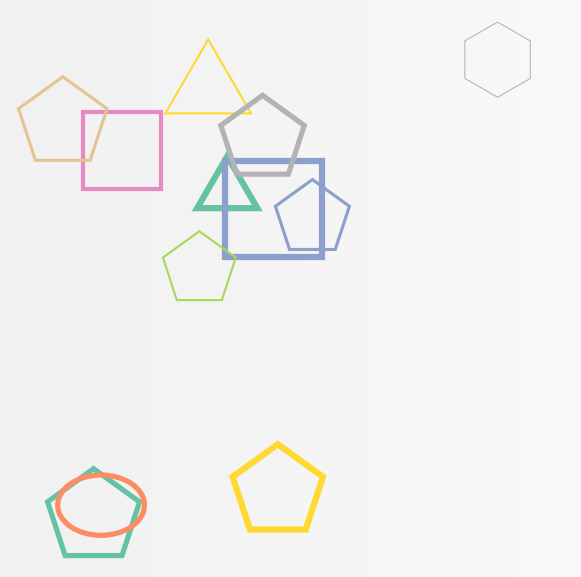[{"shape": "pentagon", "thickness": 2.5, "radius": 0.42, "center": [0.161, 0.104]}, {"shape": "triangle", "thickness": 3, "radius": 0.3, "center": [0.391, 0.669]}, {"shape": "oval", "thickness": 2.5, "radius": 0.37, "center": [0.174, 0.124]}, {"shape": "pentagon", "thickness": 1.5, "radius": 0.33, "center": [0.537, 0.621]}, {"shape": "square", "thickness": 3, "radius": 0.42, "center": [0.47, 0.637]}, {"shape": "square", "thickness": 2, "radius": 0.34, "center": [0.21, 0.738]}, {"shape": "pentagon", "thickness": 1, "radius": 0.33, "center": [0.343, 0.533]}, {"shape": "pentagon", "thickness": 3, "radius": 0.41, "center": [0.478, 0.148]}, {"shape": "triangle", "thickness": 1, "radius": 0.43, "center": [0.358, 0.845]}, {"shape": "pentagon", "thickness": 1.5, "radius": 0.4, "center": [0.108, 0.786]}, {"shape": "pentagon", "thickness": 2.5, "radius": 0.38, "center": [0.452, 0.759]}, {"shape": "hexagon", "thickness": 0.5, "radius": 0.33, "center": [0.856, 0.896]}]